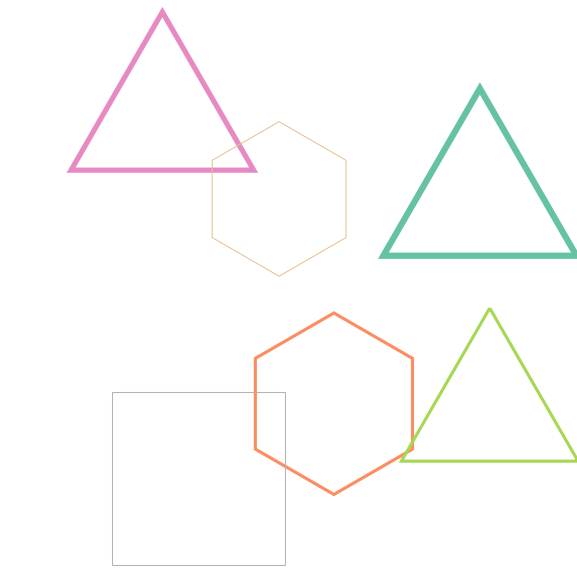[{"shape": "triangle", "thickness": 3, "radius": 0.97, "center": [0.831, 0.653]}, {"shape": "hexagon", "thickness": 1.5, "radius": 0.79, "center": [0.578, 0.3]}, {"shape": "triangle", "thickness": 2.5, "radius": 0.91, "center": [0.281, 0.796]}, {"shape": "triangle", "thickness": 1.5, "radius": 0.88, "center": [0.848, 0.289]}, {"shape": "hexagon", "thickness": 0.5, "radius": 0.67, "center": [0.483, 0.655]}, {"shape": "square", "thickness": 0.5, "radius": 0.75, "center": [0.343, 0.171]}]